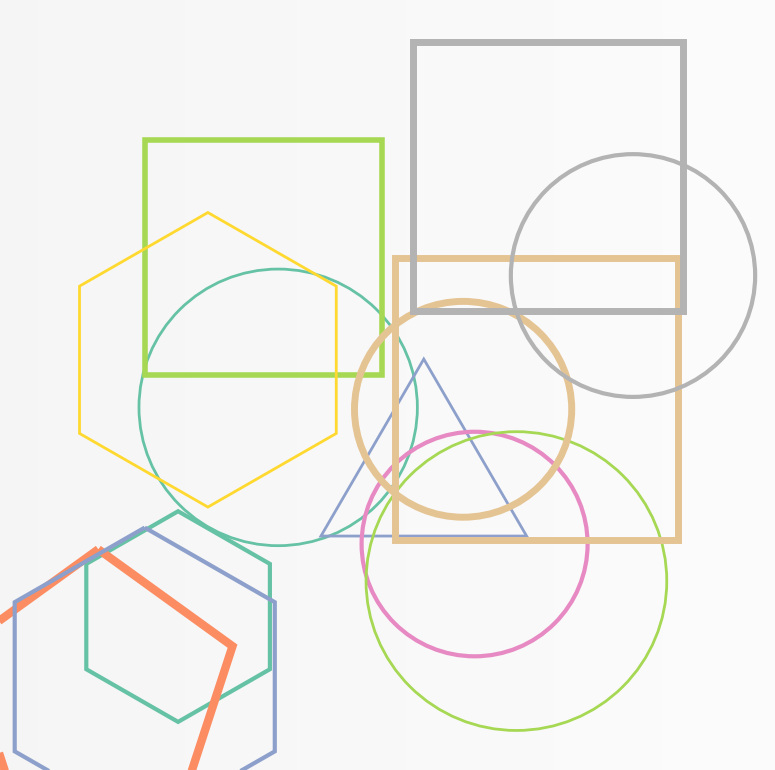[{"shape": "circle", "thickness": 1, "radius": 0.9, "center": [0.359, 0.471]}, {"shape": "hexagon", "thickness": 1.5, "radius": 0.68, "center": [0.23, 0.199]}, {"shape": "pentagon", "thickness": 3, "radius": 0.91, "center": [0.127, 0.105]}, {"shape": "hexagon", "thickness": 1.5, "radius": 0.97, "center": [0.187, 0.121]}, {"shape": "triangle", "thickness": 1, "radius": 0.77, "center": [0.547, 0.38]}, {"shape": "circle", "thickness": 1.5, "radius": 0.73, "center": [0.612, 0.293]}, {"shape": "square", "thickness": 2, "radius": 0.76, "center": [0.34, 0.665]}, {"shape": "circle", "thickness": 1, "radius": 0.97, "center": [0.666, 0.245]}, {"shape": "hexagon", "thickness": 1, "radius": 0.96, "center": [0.268, 0.533]}, {"shape": "circle", "thickness": 2.5, "radius": 0.7, "center": [0.598, 0.468]}, {"shape": "square", "thickness": 2.5, "radius": 0.91, "center": [0.692, 0.482]}, {"shape": "square", "thickness": 2.5, "radius": 0.87, "center": [0.707, 0.771]}, {"shape": "circle", "thickness": 1.5, "radius": 0.79, "center": [0.817, 0.642]}]